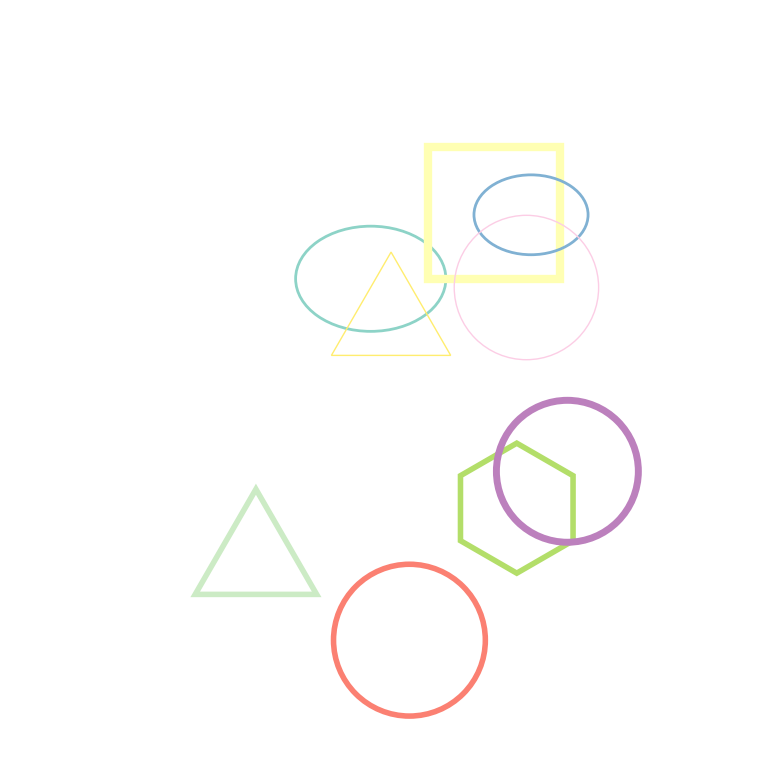[{"shape": "oval", "thickness": 1, "radius": 0.49, "center": [0.481, 0.638]}, {"shape": "square", "thickness": 3, "radius": 0.43, "center": [0.642, 0.724]}, {"shape": "circle", "thickness": 2, "radius": 0.49, "center": [0.532, 0.169]}, {"shape": "oval", "thickness": 1, "radius": 0.37, "center": [0.69, 0.721]}, {"shape": "hexagon", "thickness": 2, "radius": 0.42, "center": [0.671, 0.34]}, {"shape": "circle", "thickness": 0.5, "radius": 0.47, "center": [0.684, 0.627]}, {"shape": "circle", "thickness": 2.5, "radius": 0.46, "center": [0.737, 0.388]}, {"shape": "triangle", "thickness": 2, "radius": 0.46, "center": [0.332, 0.274]}, {"shape": "triangle", "thickness": 0.5, "radius": 0.45, "center": [0.508, 0.583]}]